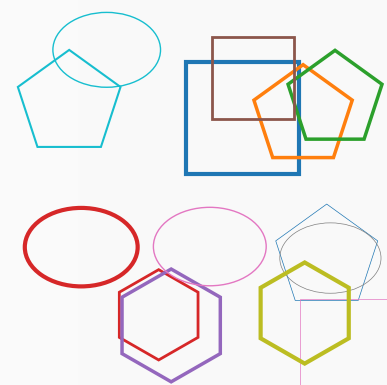[{"shape": "square", "thickness": 3, "radius": 0.73, "center": [0.626, 0.694]}, {"shape": "pentagon", "thickness": 0.5, "radius": 0.69, "center": [0.843, 0.332]}, {"shape": "pentagon", "thickness": 2.5, "radius": 0.67, "center": [0.782, 0.699]}, {"shape": "pentagon", "thickness": 2.5, "radius": 0.64, "center": [0.865, 0.742]}, {"shape": "hexagon", "thickness": 2, "radius": 0.59, "center": [0.409, 0.182]}, {"shape": "oval", "thickness": 3, "radius": 0.73, "center": [0.21, 0.358]}, {"shape": "hexagon", "thickness": 2.5, "radius": 0.73, "center": [0.442, 0.155]}, {"shape": "square", "thickness": 2, "radius": 0.53, "center": [0.652, 0.797]}, {"shape": "square", "thickness": 0.5, "radius": 0.57, "center": [0.888, 0.109]}, {"shape": "oval", "thickness": 1, "radius": 0.73, "center": [0.541, 0.36]}, {"shape": "oval", "thickness": 0.5, "radius": 0.65, "center": [0.853, 0.33]}, {"shape": "hexagon", "thickness": 3, "radius": 0.66, "center": [0.786, 0.187]}, {"shape": "oval", "thickness": 1, "radius": 0.69, "center": [0.275, 0.871]}, {"shape": "pentagon", "thickness": 1.5, "radius": 0.7, "center": [0.179, 0.731]}]